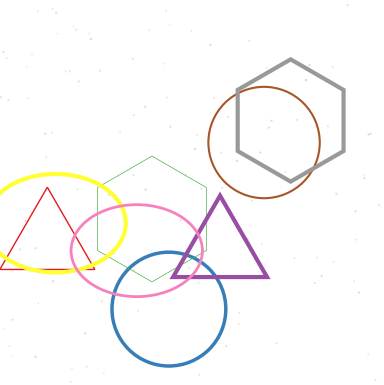[{"shape": "triangle", "thickness": 1, "radius": 0.71, "center": [0.123, 0.371]}, {"shape": "circle", "thickness": 2.5, "radius": 0.74, "center": [0.439, 0.197]}, {"shape": "hexagon", "thickness": 0.5, "radius": 0.82, "center": [0.395, 0.431]}, {"shape": "triangle", "thickness": 3, "radius": 0.7, "center": [0.572, 0.351]}, {"shape": "oval", "thickness": 3, "radius": 0.91, "center": [0.144, 0.42]}, {"shape": "circle", "thickness": 1.5, "radius": 0.72, "center": [0.686, 0.63]}, {"shape": "oval", "thickness": 2, "radius": 0.85, "center": [0.355, 0.349]}, {"shape": "hexagon", "thickness": 3, "radius": 0.79, "center": [0.755, 0.687]}]